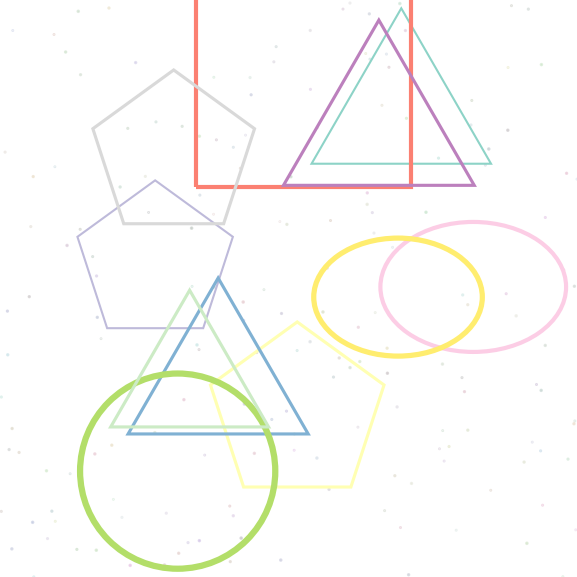[{"shape": "triangle", "thickness": 1, "radius": 0.9, "center": [0.695, 0.805]}, {"shape": "pentagon", "thickness": 1.5, "radius": 0.79, "center": [0.515, 0.284]}, {"shape": "pentagon", "thickness": 1, "radius": 0.71, "center": [0.269, 0.545]}, {"shape": "square", "thickness": 2, "radius": 0.93, "center": [0.526, 0.862]}, {"shape": "triangle", "thickness": 1.5, "radius": 0.9, "center": [0.378, 0.338]}, {"shape": "circle", "thickness": 3, "radius": 0.85, "center": [0.308, 0.183]}, {"shape": "oval", "thickness": 2, "radius": 0.8, "center": [0.819, 0.502]}, {"shape": "pentagon", "thickness": 1.5, "radius": 0.74, "center": [0.301, 0.731]}, {"shape": "triangle", "thickness": 1.5, "radius": 0.95, "center": [0.656, 0.774]}, {"shape": "triangle", "thickness": 1.5, "radius": 0.79, "center": [0.328, 0.339]}, {"shape": "oval", "thickness": 2.5, "radius": 0.73, "center": [0.689, 0.485]}]